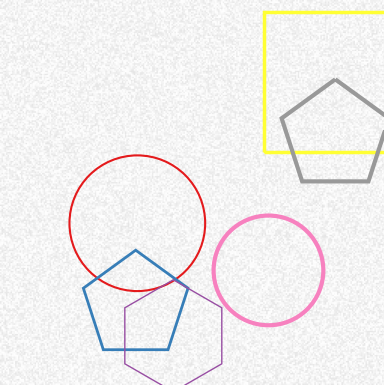[{"shape": "circle", "thickness": 1.5, "radius": 0.88, "center": [0.357, 0.42]}, {"shape": "pentagon", "thickness": 2, "radius": 0.71, "center": [0.352, 0.207]}, {"shape": "hexagon", "thickness": 1, "radius": 0.73, "center": [0.45, 0.128]}, {"shape": "square", "thickness": 2.5, "radius": 0.91, "center": [0.867, 0.787]}, {"shape": "circle", "thickness": 3, "radius": 0.71, "center": [0.697, 0.298]}, {"shape": "pentagon", "thickness": 3, "radius": 0.73, "center": [0.871, 0.647]}]